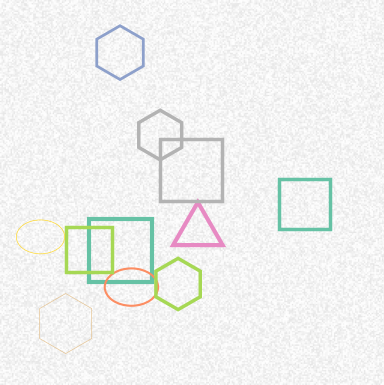[{"shape": "square", "thickness": 2.5, "radius": 0.33, "center": [0.79, 0.47]}, {"shape": "square", "thickness": 3, "radius": 0.41, "center": [0.313, 0.349]}, {"shape": "oval", "thickness": 1.5, "radius": 0.35, "center": [0.341, 0.254]}, {"shape": "hexagon", "thickness": 2, "radius": 0.35, "center": [0.312, 0.863]}, {"shape": "triangle", "thickness": 3, "radius": 0.37, "center": [0.514, 0.401]}, {"shape": "hexagon", "thickness": 2.5, "radius": 0.33, "center": [0.463, 0.262]}, {"shape": "square", "thickness": 2.5, "radius": 0.3, "center": [0.23, 0.353]}, {"shape": "oval", "thickness": 0.5, "radius": 0.31, "center": [0.105, 0.385]}, {"shape": "hexagon", "thickness": 0.5, "radius": 0.39, "center": [0.171, 0.16]}, {"shape": "square", "thickness": 2.5, "radius": 0.41, "center": [0.496, 0.559]}, {"shape": "hexagon", "thickness": 2.5, "radius": 0.32, "center": [0.416, 0.649]}]